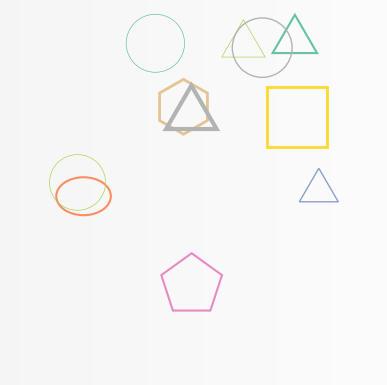[{"shape": "circle", "thickness": 0.5, "radius": 0.38, "center": [0.401, 0.888]}, {"shape": "triangle", "thickness": 1.5, "radius": 0.33, "center": [0.761, 0.895]}, {"shape": "oval", "thickness": 1.5, "radius": 0.35, "center": [0.216, 0.49]}, {"shape": "triangle", "thickness": 1, "radius": 0.29, "center": [0.823, 0.505]}, {"shape": "pentagon", "thickness": 1.5, "radius": 0.41, "center": [0.495, 0.26]}, {"shape": "circle", "thickness": 0.5, "radius": 0.36, "center": [0.2, 0.526]}, {"shape": "triangle", "thickness": 0.5, "radius": 0.32, "center": [0.628, 0.884]}, {"shape": "square", "thickness": 2, "radius": 0.39, "center": [0.767, 0.695]}, {"shape": "hexagon", "thickness": 2, "radius": 0.36, "center": [0.474, 0.723]}, {"shape": "triangle", "thickness": 3, "radius": 0.38, "center": [0.494, 0.703]}, {"shape": "circle", "thickness": 1, "radius": 0.39, "center": [0.677, 0.876]}]